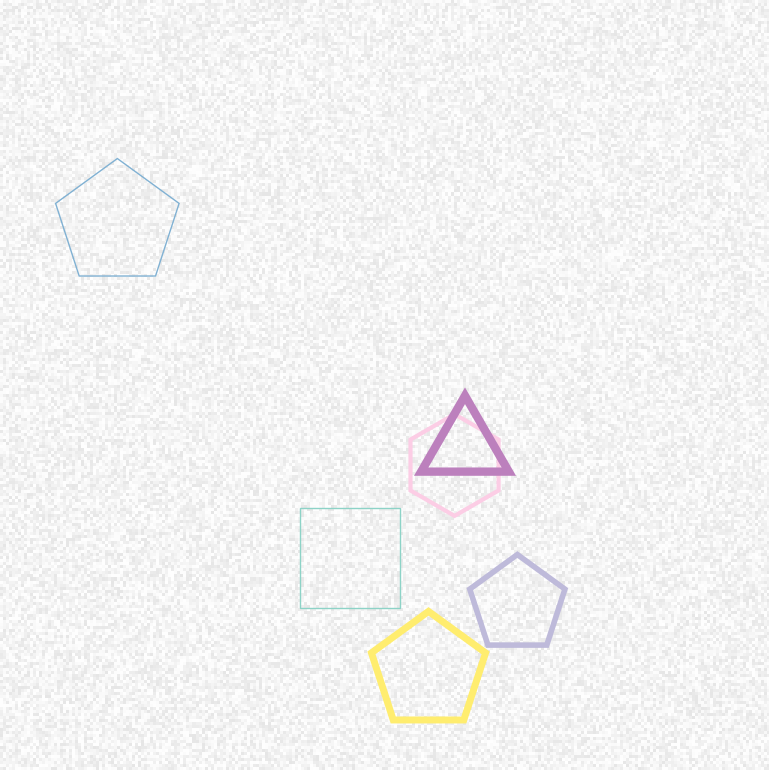[{"shape": "square", "thickness": 0.5, "radius": 0.33, "center": [0.455, 0.275]}, {"shape": "pentagon", "thickness": 2, "radius": 0.32, "center": [0.672, 0.215]}, {"shape": "pentagon", "thickness": 0.5, "radius": 0.42, "center": [0.152, 0.71]}, {"shape": "hexagon", "thickness": 1.5, "radius": 0.33, "center": [0.59, 0.396]}, {"shape": "triangle", "thickness": 3, "radius": 0.33, "center": [0.604, 0.42]}, {"shape": "pentagon", "thickness": 2.5, "radius": 0.39, "center": [0.557, 0.128]}]